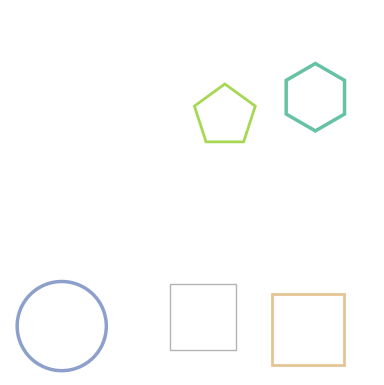[{"shape": "hexagon", "thickness": 2.5, "radius": 0.44, "center": [0.819, 0.748]}, {"shape": "circle", "thickness": 2.5, "radius": 0.58, "center": [0.16, 0.153]}, {"shape": "pentagon", "thickness": 2, "radius": 0.42, "center": [0.584, 0.699]}, {"shape": "square", "thickness": 2, "radius": 0.46, "center": [0.8, 0.144]}, {"shape": "square", "thickness": 1, "radius": 0.43, "center": [0.527, 0.177]}]